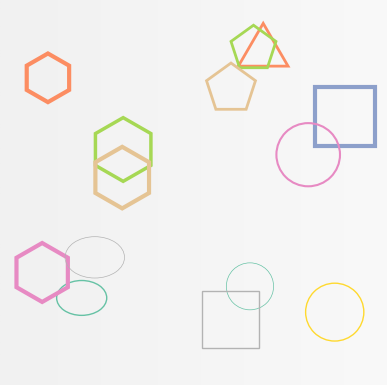[{"shape": "oval", "thickness": 1, "radius": 0.32, "center": [0.211, 0.226]}, {"shape": "circle", "thickness": 0.5, "radius": 0.31, "center": [0.645, 0.256]}, {"shape": "triangle", "thickness": 2, "radius": 0.37, "center": [0.679, 0.865]}, {"shape": "hexagon", "thickness": 3, "radius": 0.32, "center": [0.124, 0.798]}, {"shape": "square", "thickness": 3, "radius": 0.39, "center": [0.89, 0.698]}, {"shape": "circle", "thickness": 1.5, "radius": 0.41, "center": [0.795, 0.598]}, {"shape": "hexagon", "thickness": 3, "radius": 0.38, "center": [0.109, 0.292]}, {"shape": "pentagon", "thickness": 2, "radius": 0.31, "center": [0.654, 0.873]}, {"shape": "hexagon", "thickness": 2.5, "radius": 0.41, "center": [0.318, 0.612]}, {"shape": "circle", "thickness": 1, "radius": 0.38, "center": [0.864, 0.189]}, {"shape": "pentagon", "thickness": 2, "radius": 0.33, "center": [0.596, 0.77]}, {"shape": "hexagon", "thickness": 3, "radius": 0.4, "center": [0.315, 0.539]}, {"shape": "oval", "thickness": 0.5, "radius": 0.38, "center": [0.245, 0.332]}, {"shape": "square", "thickness": 1, "radius": 0.37, "center": [0.594, 0.171]}]